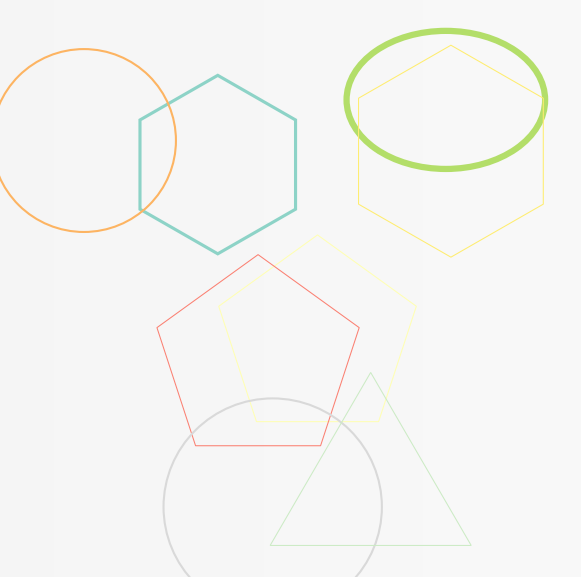[{"shape": "hexagon", "thickness": 1.5, "radius": 0.77, "center": [0.375, 0.714]}, {"shape": "pentagon", "thickness": 0.5, "radius": 0.89, "center": [0.546, 0.414]}, {"shape": "pentagon", "thickness": 0.5, "radius": 0.91, "center": [0.444, 0.375]}, {"shape": "circle", "thickness": 1, "radius": 0.79, "center": [0.144, 0.756]}, {"shape": "oval", "thickness": 3, "radius": 0.85, "center": [0.767, 0.826]}, {"shape": "circle", "thickness": 1, "radius": 0.94, "center": [0.469, 0.121]}, {"shape": "triangle", "thickness": 0.5, "radius": 1.0, "center": [0.638, 0.154]}, {"shape": "hexagon", "thickness": 0.5, "radius": 0.92, "center": [0.776, 0.737]}]